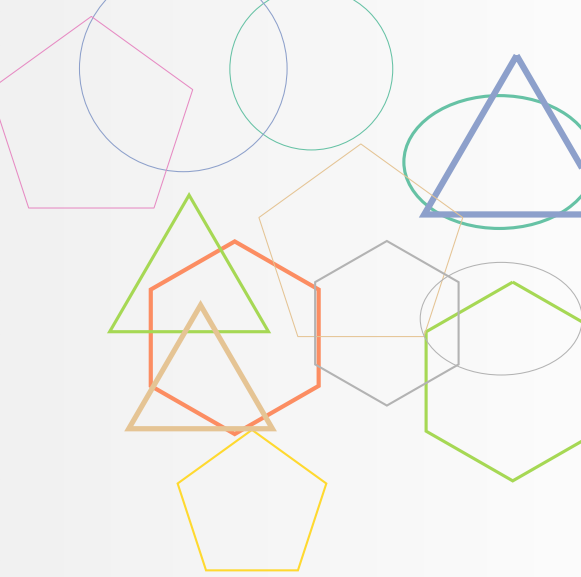[{"shape": "oval", "thickness": 1.5, "radius": 0.82, "center": [0.859, 0.719]}, {"shape": "circle", "thickness": 0.5, "radius": 0.7, "center": [0.536, 0.88]}, {"shape": "hexagon", "thickness": 2, "radius": 0.83, "center": [0.404, 0.414]}, {"shape": "triangle", "thickness": 3, "radius": 0.92, "center": [0.889, 0.72]}, {"shape": "circle", "thickness": 0.5, "radius": 0.89, "center": [0.315, 0.88]}, {"shape": "pentagon", "thickness": 0.5, "radius": 0.92, "center": [0.157, 0.787]}, {"shape": "triangle", "thickness": 1.5, "radius": 0.79, "center": [0.325, 0.504]}, {"shape": "hexagon", "thickness": 1.5, "radius": 0.86, "center": [0.882, 0.339]}, {"shape": "pentagon", "thickness": 1, "radius": 0.67, "center": [0.434, 0.12]}, {"shape": "triangle", "thickness": 2.5, "radius": 0.71, "center": [0.345, 0.328]}, {"shape": "pentagon", "thickness": 0.5, "radius": 0.92, "center": [0.621, 0.565]}, {"shape": "hexagon", "thickness": 1, "radius": 0.71, "center": [0.666, 0.439]}, {"shape": "oval", "thickness": 0.5, "radius": 0.7, "center": [0.862, 0.447]}]